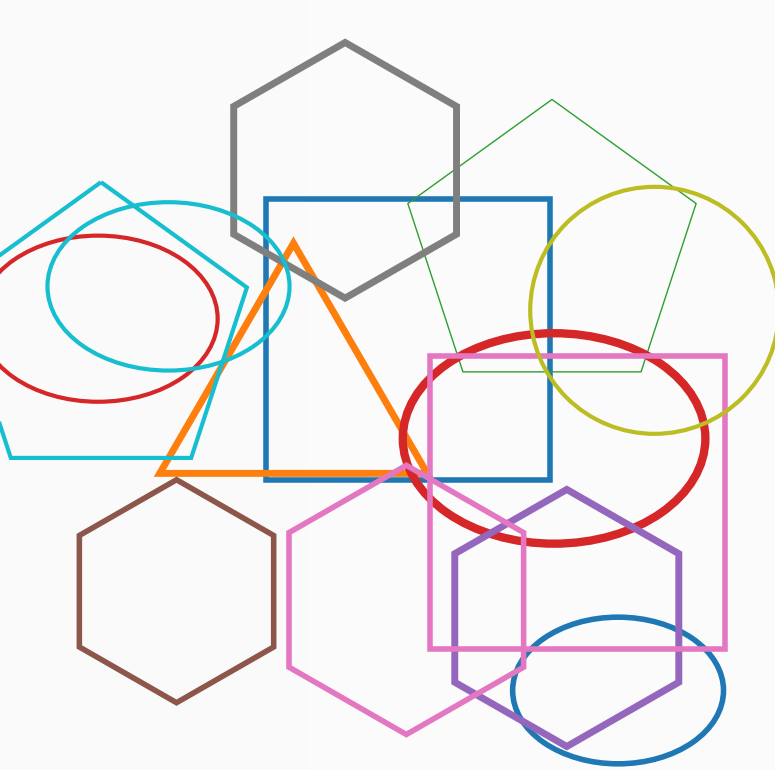[{"shape": "oval", "thickness": 2, "radius": 0.68, "center": [0.798, 0.103]}, {"shape": "square", "thickness": 2, "radius": 0.92, "center": [0.527, 0.559]}, {"shape": "triangle", "thickness": 2.5, "radius": 1.0, "center": [0.379, 0.485]}, {"shape": "pentagon", "thickness": 0.5, "radius": 0.98, "center": [0.712, 0.675]}, {"shape": "oval", "thickness": 1.5, "radius": 0.77, "center": [0.127, 0.586]}, {"shape": "oval", "thickness": 3, "radius": 0.98, "center": [0.715, 0.431]}, {"shape": "hexagon", "thickness": 2.5, "radius": 0.83, "center": [0.731, 0.197]}, {"shape": "hexagon", "thickness": 2, "radius": 0.72, "center": [0.228, 0.232]}, {"shape": "hexagon", "thickness": 2, "radius": 0.87, "center": [0.524, 0.221]}, {"shape": "square", "thickness": 2, "radius": 0.95, "center": [0.746, 0.347]}, {"shape": "hexagon", "thickness": 2.5, "radius": 0.83, "center": [0.445, 0.779]}, {"shape": "circle", "thickness": 1.5, "radius": 0.8, "center": [0.845, 0.597]}, {"shape": "oval", "thickness": 1.5, "radius": 0.78, "center": [0.217, 0.628]}, {"shape": "pentagon", "thickness": 1.5, "radius": 0.99, "center": [0.13, 0.565]}]